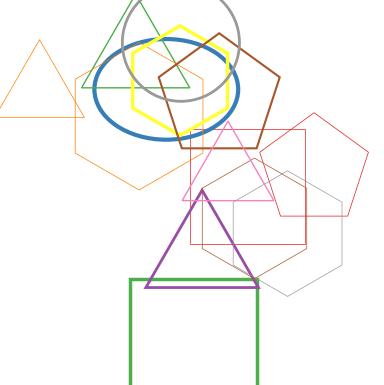[{"shape": "pentagon", "thickness": 0.5, "radius": 0.74, "center": [0.816, 0.559]}, {"shape": "square", "thickness": 0.5, "radius": 0.75, "center": [0.642, 0.516]}, {"shape": "oval", "thickness": 3, "radius": 0.93, "center": [0.432, 0.768]}, {"shape": "square", "thickness": 2.5, "radius": 0.82, "center": [0.503, 0.112]}, {"shape": "triangle", "thickness": 1, "radius": 0.81, "center": [0.352, 0.853]}, {"shape": "triangle", "thickness": 2, "radius": 0.84, "center": [0.525, 0.337]}, {"shape": "hexagon", "thickness": 0.5, "radius": 0.96, "center": [0.361, 0.698]}, {"shape": "triangle", "thickness": 0.5, "radius": 0.67, "center": [0.103, 0.762]}, {"shape": "hexagon", "thickness": 2.5, "radius": 0.71, "center": [0.468, 0.791]}, {"shape": "hexagon", "thickness": 0.5, "radius": 0.78, "center": [0.661, 0.433]}, {"shape": "pentagon", "thickness": 1.5, "radius": 0.83, "center": [0.569, 0.748]}, {"shape": "triangle", "thickness": 1, "radius": 0.69, "center": [0.592, 0.548]}, {"shape": "circle", "thickness": 2, "radius": 0.76, "center": [0.47, 0.889]}, {"shape": "hexagon", "thickness": 0.5, "radius": 0.82, "center": [0.747, 0.393]}]